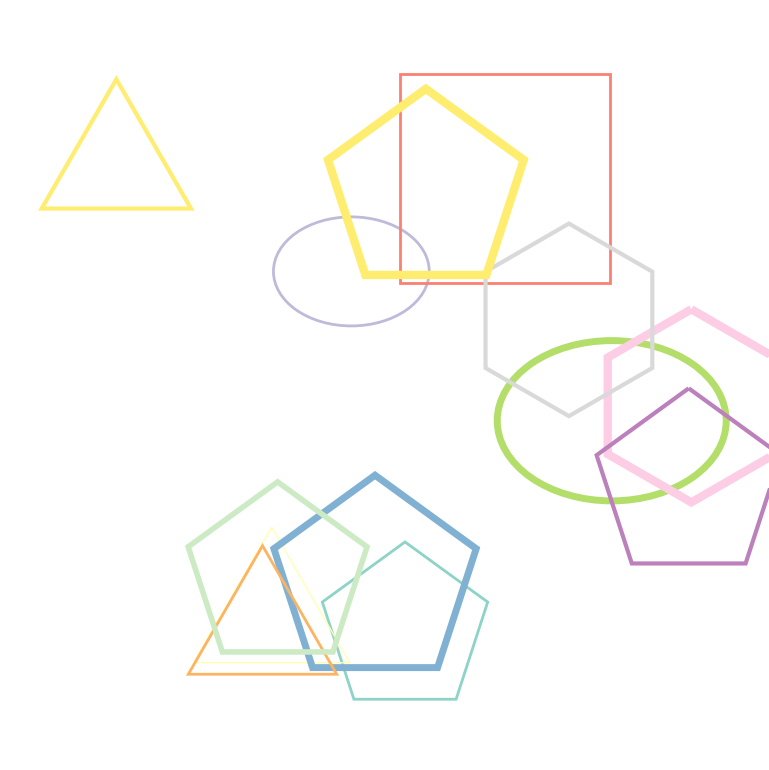[{"shape": "pentagon", "thickness": 1, "radius": 0.56, "center": [0.526, 0.183]}, {"shape": "triangle", "thickness": 0.5, "radius": 0.59, "center": [0.353, 0.198]}, {"shape": "oval", "thickness": 1, "radius": 0.51, "center": [0.456, 0.648]}, {"shape": "square", "thickness": 1, "radius": 0.68, "center": [0.656, 0.768]}, {"shape": "pentagon", "thickness": 2.5, "radius": 0.69, "center": [0.487, 0.245]}, {"shape": "triangle", "thickness": 1, "radius": 0.56, "center": [0.341, 0.18]}, {"shape": "oval", "thickness": 2.5, "radius": 0.74, "center": [0.794, 0.454]}, {"shape": "hexagon", "thickness": 3, "radius": 0.63, "center": [0.898, 0.473]}, {"shape": "hexagon", "thickness": 1.5, "radius": 0.63, "center": [0.739, 0.585]}, {"shape": "pentagon", "thickness": 1.5, "radius": 0.63, "center": [0.894, 0.37]}, {"shape": "pentagon", "thickness": 2, "radius": 0.61, "center": [0.361, 0.252]}, {"shape": "triangle", "thickness": 1.5, "radius": 0.56, "center": [0.151, 0.785]}, {"shape": "pentagon", "thickness": 3, "radius": 0.67, "center": [0.553, 0.751]}]